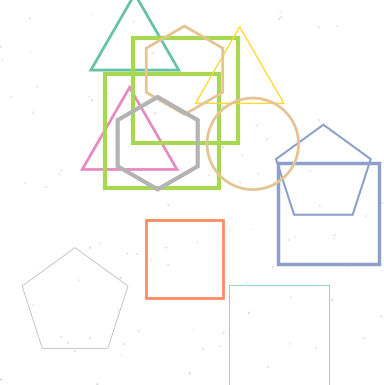[{"shape": "triangle", "thickness": 2, "radius": 0.66, "center": [0.35, 0.884]}, {"shape": "square", "thickness": 0.5, "radius": 0.65, "center": [0.724, 0.131]}, {"shape": "square", "thickness": 2, "radius": 0.5, "center": [0.48, 0.327]}, {"shape": "pentagon", "thickness": 1.5, "radius": 0.65, "center": [0.84, 0.547]}, {"shape": "square", "thickness": 2.5, "radius": 0.65, "center": [0.854, 0.446]}, {"shape": "triangle", "thickness": 2, "radius": 0.71, "center": [0.337, 0.631]}, {"shape": "square", "thickness": 3, "radius": 0.68, "center": [0.482, 0.764]}, {"shape": "square", "thickness": 3, "radius": 0.74, "center": [0.421, 0.659]}, {"shape": "triangle", "thickness": 1, "radius": 0.66, "center": [0.623, 0.798]}, {"shape": "circle", "thickness": 2, "radius": 0.59, "center": [0.657, 0.626]}, {"shape": "hexagon", "thickness": 2, "radius": 0.57, "center": [0.479, 0.818]}, {"shape": "pentagon", "thickness": 0.5, "radius": 0.72, "center": [0.195, 0.212]}, {"shape": "hexagon", "thickness": 3, "radius": 0.6, "center": [0.41, 0.628]}]